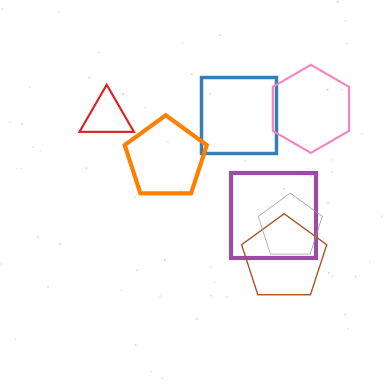[{"shape": "triangle", "thickness": 1.5, "radius": 0.41, "center": [0.277, 0.698]}, {"shape": "square", "thickness": 2.5, "radius": 0.49, "center": [0.621, 0.701]}, {"shape": "square", "thickness": 3, "radius": 0.55, "center": [0.711, 0.44]}, {"shape": "pentagon", "thickness": 3, "radius": 0.56, "center": [0.431, 0.589]}, {"shape": "pentagon", "thickness": 1, "radius": 0.58, "center": [0.738, 0.328]}, {"shape": "hexagon", "thickness": 1.5, "radius": 0.57, "center": [0.808, 0.717]}, {"shape": "pentagon", "thickness": 0.5, "radius": 0.44, "center": [0.754, 0.411]}]